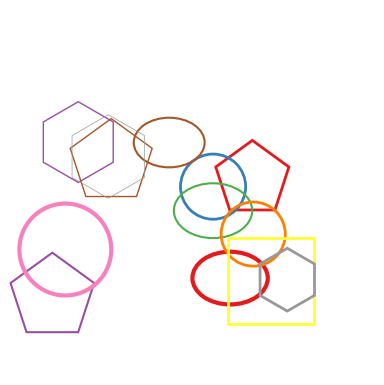[{"shape": "oval", "thickness": 3, "radius": 0.49, "center": [0.598, 0.278]}, {"shape": "pentagon", "thickness": 2, "radius": 0.5, "center": [0.655, 0.535]}, {"shape": "circle", "thickness": 2, "radius": 0.42, "center": [0.553, 0.515]}, {"shape": "oval", "thickness": 1.5, "radius": 0.51, "center": [0.553, 0.453]}, {"shape": "pentagon", "thickness": 1.5, "radius": 0.57, "center": [0.136, 0.23]}, {"shape": "hexagon", "thickness": 1, "radius": 0.52, "center": [0.203, 0.631]}, {"shape": "circle", "thickness": 2, "radius": 0.42, "center": [0.658, 0.392]}, {"shape": "square", "thickness": 2, "radius": 0.56, "center": [0.704, 0.27]}, {"shape": "oval", "thickness": 1.5, "radius": 0.46, "center": [0.439, 0.63]}, {"shape": "pentagon", "thickness": 1, "radius": 0.56, "center": [0.289, 0.58]}, {"shape": "circle", "thickness": 3, "radius": 0.6, "center": [0.17, 0.352]}, {"shape": "hexagon", "thickness": 0.5, "radius": 0.54, "center": [0.281, 0.594]}, {"shape": "hexagon", "thickness": 2, "radius": 0.41, "center": [0.746, 0.274]}]